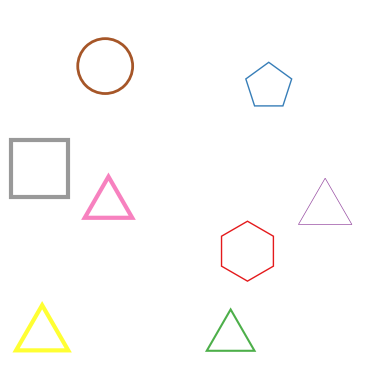[{"shape": "hexagon", "thickness": 1, "radius": 0.39, "center": [0.643, 0.348]}, {"shape": "pentagon", "thickness": 1, "radius": 0.31, "center": [0.698, 0.776]}, {"shape": "triangle", "thickness": 1.5, "radius": 0.36, "center": [0.599, 0.125]}, {"shape": "triangle", "thickness": 0.5, "radius": 0.4, "center": [0.845, 0.457]}, {"shape": "triangle", "thickness": 3, "radius": 0.39, "center": [0.109, 0.129]}, {"shape": "circle", "thickness": 2, "radius": 0.36, "center": [0.273, 0.828]}, {"shape": "triangle", "thickness": 3, "radius": 0.36, "center": [0.282, 0.47]}, {"shape": "square", "thickness": 3, "radius": 0.37, "center": [0.103, 0.563]}]